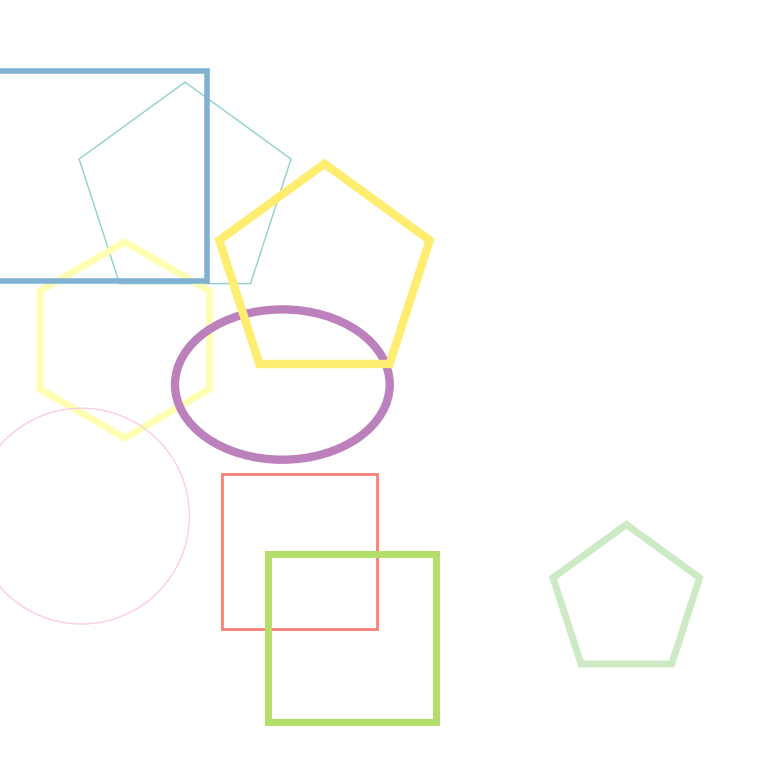[{"shape": "pentagon", "thickness": 0.5, "radius": 0.72, "center": [0.24, 0.749]}, {"shape": "hexagon", "thickness": 2.5, "radius": 0.64, "center": [0.162, 0.559]}, {"shape": "square", "thickness": 1, "radius": 0.5, "center": [0.389, 0.284]}, {"shape": "square", "thickness": 2, "radius": 0.68, "center": [0.132, 0.772]}, {"shape": "square", "thickness": 2.5, "radius": 0.54, "center": [0.457, 0.172]}, {"shape": "circle", "thickness": 0.5, "radius": 0.7, "center": [0.106, 0.33]}, {"shape": "oval", "thickness": 3, "radius": 0.7, "center": [0.367, 0.501]}, {"shape": "pentagon", "thickness": 2.5, "radius": 0.5, "center": [0.813, 0.219]}, {"shape": "pentagon", "thickness": 3, "radius": 0.72, "center": [0.421, 0.644]}]